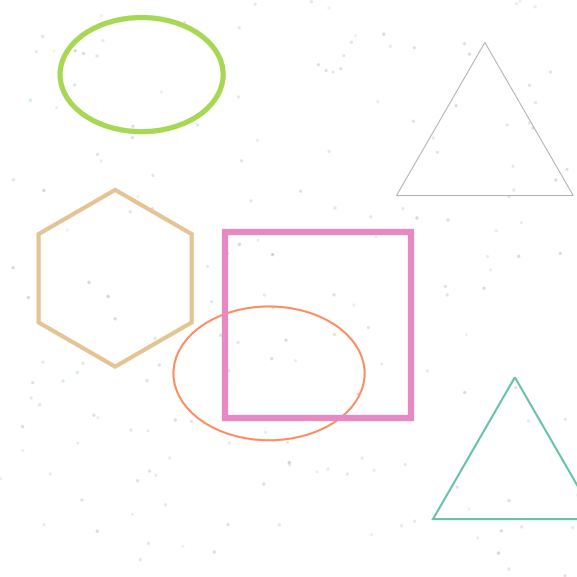[{"shape": "triangle", "thickness": 1, "radius": 0.82, "center": [0.892, 0.182]}, {"shape": "oval", "thickness": 1, "radius": 0.83, "center": [0.466, 0.353]}, {"shape": "square", "thickness": 3, "radius": 0.81, "center": [0.55, 0.437]}, {"shape": "oval", "thickness": 2.5, "radius": 0.71, "center": [0.245, 0.87]}, {"shape": "hexagon", "thickness": 2, "radius": 0.77, "center": [0.199, 0.517]}, {"shape": "triangle", "thickness": 0.5, "radius": 0.88, "center": [0.84, 0.749]}]